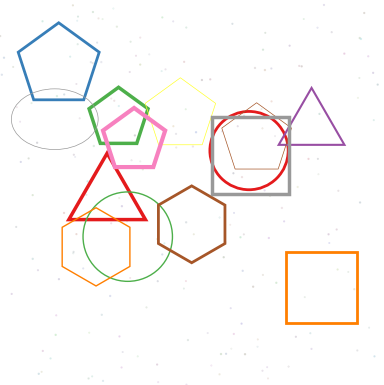[{"shape": "circle", "thickness": 2, "radius": 0.51, "center": [0.647, 0.609]}, {"shape": "triangle", "thickness": 2.5, "radius": 0.57, "center": [0.278, 0.487]}, {"shape": "pentagon", "thickness": 2, "radius": 0.55, "center": [0.153, 0.83]}, {"shape": "pentagon", "thickness": 2.5, "radius": 0.4, "center": [0.308, 0.693]}, {"shape": "circle", "thickness": 1, "radius": 0.58, "center": [0.332, 0.385]}, {"shape": "triangle", "thickness": 1.5, "radius": 0.49, "center": [0.809, 0.673]}, {"shape": "square", "thickness": 2, "radius": 0.46, "center": [0.836, 0.253]}, {"shape": "hexagon", "thickness": 1, "radius": 0.51, "center": [0.249, 0.359]}, {"shape": "pentagon", "thickness": 0.5, "radius": 0.48, "center": [0.469, 0.702]}, {"shape": "hexagon", "thickness": 2, "radius": 0.5, "center": [0.498, 0.417]}, {"shape": "pentagon", "thickness": 0.5, "radius": 0.48, "center": [0.667, 0.638]}, {"shape": "pentagon", "thickness": 3, "radius": 0.42, "center": [0.348, 0.635]}, {"shape": "square", "thickness": 2.5, "radius": 0.5, "center": [0.65, 0.596]}, {"shape": "oval", "thickness": 0.5, "radius": 0.56, "center": [0.142, 0.69]}]